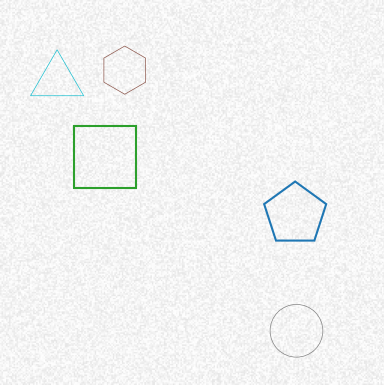[{"shape": "pentagon", "thickness": 1.5, "radius": 0.42, "center": [0.767, 0.444]}, {"shape": "square", "thickness": 1.5, "radius": 0.41, "center": [0.273, 0.592]}, {"shape": "hexagon", "thickness": 0.5, "radius": 0.31, "center": [0.324, 0.818]}, {"shape": "circle", "thickness": 0.5, "radius": 0.34, "center": [0.77, 0.141]}, {"shape": "triangle", "thickness": 0.5, "radius": 0.4, "center": [0.148, 0.791]}]